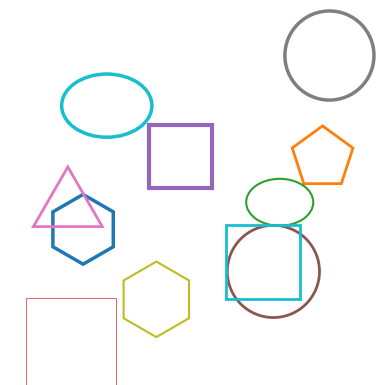[{"shape": "hexagon", "thickness": 2.5, "radius": 0.45, "center": [0.216, 0.404]}, {"shape": "pentagon", "thickness": 2, "radius": 0.41, "center": [0.838, 0.59]}, {"shape": "oval", "thickness": 1.5, "radius": 0.44, "center": [0.727, 0.475]}, {"shape": "square", "thickness": 0.5, "radius": 0.58, "center": [0.183, 0.109]}, {"shape": "square", "thickness": 3, "radius": 0.41, "center": [0.468, 0.594]}, {"shape": "circle", "thickness": 2, "radius": 0.6, "center": [0.71, 0.295]}, {"shape": "triangle", "thickness": 2, "radius": 0.52, "center": [0.176, 0.463]}, {"shape": "circle", "thickness": 2.5, "radius": 0.58, "center": [0.856, 0.856]}, {"shape": "hexagon", "thickness": 1.5, "radius": 0.49, "center": [0.406, 0.223]}, {"shape": "oval", "thickness": 2.5, "radius": 0.59, "center": [0.277, 0.726]}, {"shape": "square", "thickness": 2, "radius": 0.48, "center": [0.682, 0.319]}]